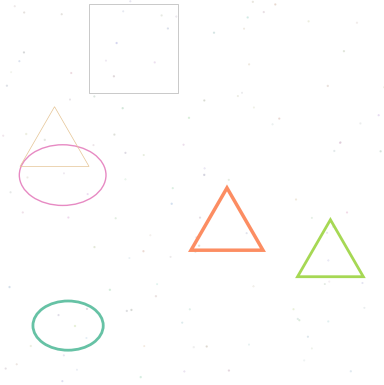[{"shape": "oval", "thickness": 2, "radius": 0.46, "center": [0.177, 0.154]}, {"shape": "triangle", "thickness": 2.5, "radius": 0.54, "center": [0.59, 0.404]}, {"shape": "oval", "thickness": 1, "radius": 0.56, "center": [0.163, 0.545]}, {"shape": "triangle", "thickness": 2, "radius": 0.49, "center": [0.858, 0.331]}, {"shape": "triangle", "thickness": 0.5, "radius": 0.52, "center": [0.142, 0.619]}, {"shape": "square", "thickness": 0.5, "radius": 0.58, "center": [0.348, 0.873]}]